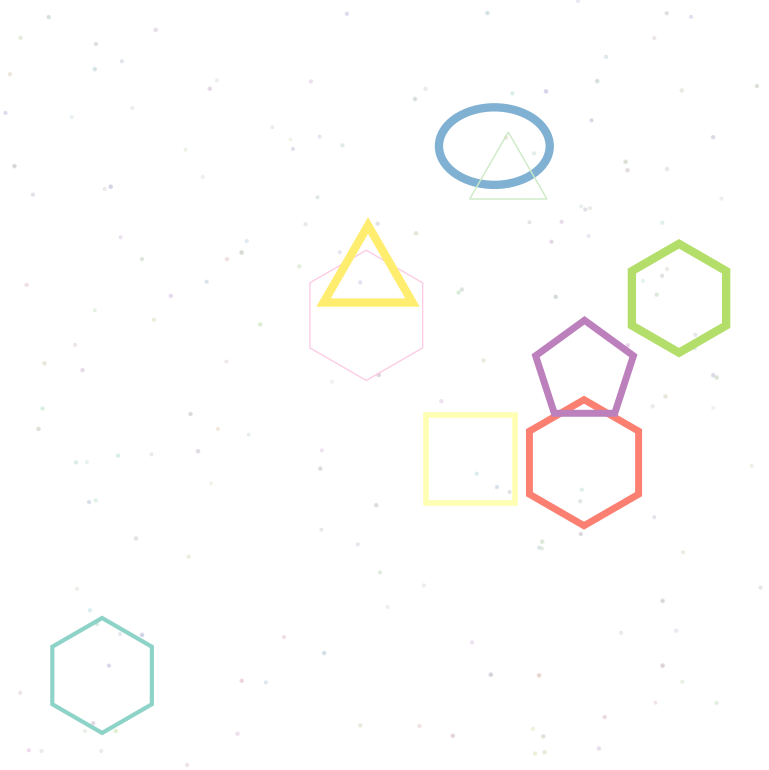[{"shape": "hexagon", "thickness": 1.5, "radius": 0.37, "center": [0.133, 0.123]}, {"shape": "square", "thickness": 2, "radius": 0.29, "center": [0.611, 0.404]}, {"shape": "hexagon", "thickness": 2.5, "radius": 0.41, "center": [0.758, 0.399]}, {"shape": "oval", "thickness": 3, "radius": 0.36, "center": [0.642, 0.81]}, {"shape": "hexagon", "thickness": 3, "radius": 0.35, "center": [0.882, 0.613]}, {"shape": "hexagon", "thickness": 0.5, "radius": 0.42, "center": [0.476, 0.59]}, {"shape": "pentagon", "thickness": 2.5, "radius": 0.33, "center": [0.759, 0.517]}, {"shape": "triangle", "thickness": 0.5, "radius": 0.29, "center": [0.66, 0.77]}, {"shape": "triangle", "thickness": 3, "radius": 0.33, "center": [0.478, 0.64]}]